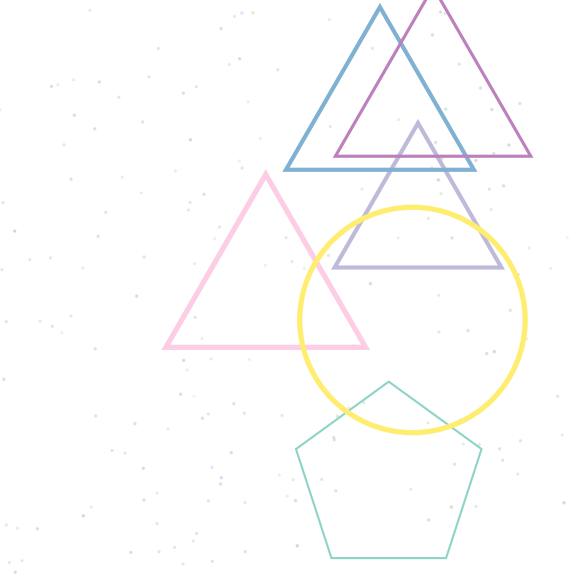[{"shape": "pentagon", "thickness": 1, "radius": 0.84, "center": [0.673, 0.169]}, {"shape": "triangle", "thickness": 2, "radius": 0.83, "center": [0.724, 0.619]}, {"shape": "triangle", "thickness": 2, "radius": 0.94, "center": [0.658, 0.799]}, {"shape": "triangle", "thickness": 2.5, "radius": 1.0, "center": [0.46, 0.498]}, {"shape": "triangle", "thickness": 1.5, "radius": 0.98, "center": [0.75, 0.826]}, {"shape": "circle", "thickness": 2.5, "radius": 0.98, "center": [0.714, 0.445]}]